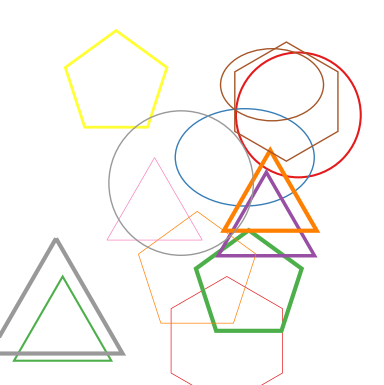[{"shape": "hexagon", "thickness": 0.5, "radius": 0.84, "center": [0.589, 0.115]}, {"shape": "circle", "thickness": 1.5, "radius": 0.81, "center": [0.775, 0.701]}, {"shape": "oval", "thickness": 1, "radius": 0.9, "center": [0.636, 0.591]}, {"shape": "pentagon", "thickness": 3, "radius": 0.72, "center": [0.646, 0.258]}, {"shape": "triangle", "thickness": 1.5, "radius": 0.73, "center": [0.163, 0.136]}, {"shape": "triangle", "thickness": 2.5, "radius": 0.72, "center": [0.692, 0.408]}, {"shape": "triangle", "thickness": 3, "radius": 0.7, "center": [0.702, 0.47]}, {"shape": "pentagon", "thickness": 0.5, "radius": 0.8, "center": [0.512, 0.29]}, {"shape": "pentagon", "thickness": 2, "radius": 0.69, "center": [0.302, 0.782]}, {"shape": "hexagon", "thickness": 1, "radius": 0.77, "center": [0.744, 0.736]}, {"shape": "oval", "thickness": 1, "radius": 0.67, "center": [0.707, 0.78]}, {"shape": "triangle", "thickness": 0.5, "radius": 0.71, "center": [0.402, 0.448]}, {"shape": "circle", "thickness": 1, "radius": 0.94, "center": [0.47, 0.524]}, {"shape": "triangle", "thickness": 3, "radius": 1.0, "center": [0.146, 0.181]}]